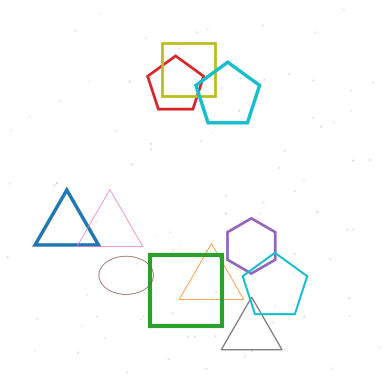[{"shape": "triangle", "thickness": 2.5, "radius": 0.48, "center": [0.173, 0.411]}, {"shape": "triangle", "thickness": 0.5, "radius": 0.48, "center": [0.549, 0.271]}, {"shape": "square", "thickness": 3, "radius": 0.47, "center": [0.483, 0.246]}, {"shape": "pentagon", "thickness": 2, "radius": 0.38, "center": [0.456, 0.778]}, {"shape": "hexagon", "thickness": 2, "radius": 0.36, "center": [0.653, 0.361]}, {"shape": "oval", "thickness": 0.5, "radius": 0.35, "center": [0.328, 0.285]}, {"shape": "triangle", "thickness": 0.5, "radius": 0.49, "center": [0.285, 0.409]}, {"shape": "triangle", "thickness": 1, "radius": 0.46, "center": [0.654, 0.137]}, {"shape": "square", "thickness": 2, "radius": 0.35, "center": [0.49, 0.82]}, {"shape": "pentagon", "thickness": 1.5, "radius": 0.44, "center": [0.714, 0.255]}, {"shape": "pentagon", "thickness": 2.5, "radius": 0.43, "center": [0.592, 0.751]}]